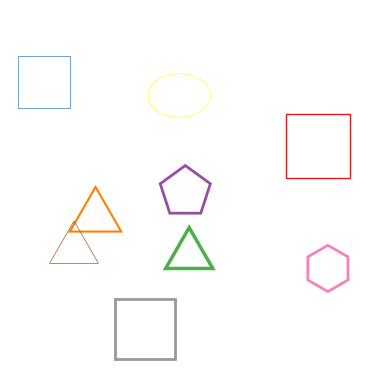[{"shape": "square", "thickness": 1, "radius": 0.42, "center": [0.825, 0.621]}, {"shape": "square", "thickness": 0.5, "radius": 0.34, "center": [0.113, 0.787]}, {"shape": "triangle", "thickness": 2.5, "radius": 0.35, "center": [0.491, 0.338]}, {"shape": "pentagon", "thickness": 2, "radius": 0.34, "center": [0.481, 0.502]}, {"shape": "triangle", "thickness": 1.5, "radius": 0.39, "center": [0.248, 0.437]}, {"shape": "oval", "thickness": 0.5, "radius": 0.41, "center": [0.465, 0.752]}, {"shape": "triangle", "thickness": 0.5, "radius": 0.37, "center": [0.192, 0.353]}, {"shape": "hexagon", "thickness": 2, "radius": 0.3, "center": [0.852, 0.303]}, {"shape": "square", "thickness": 2, "radius": 0.39, "center": [0.377, 0.145]}]